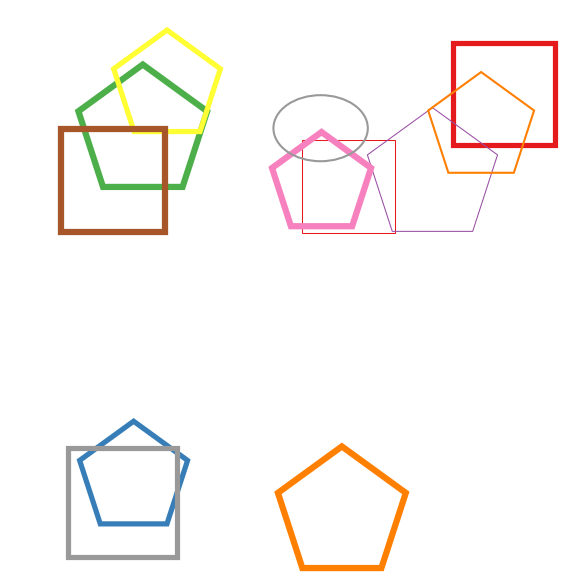[{"shape": "square", "thickness": 0.5, "radius": 0.4, "center": [0.604, 0.676]}, {"shape": "square", "thickness": 2.5, "radius": 0.44, "center": [0.873, 0.837]}, {"shape": "pentagon", "thickness": 2.5, "radius": 0.49, "center": [0.231, 0.171]}, {"shape": "pentagon", "thickness": 3, "radius": 0.59, "center": [0.247, 0.77]}, {"shape": "pentagon", "thickness": 0.5, "radius": 0.59, "center": [0.749, 0.694]}, {"shape": "pentagon", "thickness": 3, "radius": 0.58, "center": [0.592, 0.11]}, {"shape": "pentagon", "thickness": 1, "radius": 0.48, "center": [0.833, 0.778]}, {"shape": "pentagon", "thickness": 2.5, "radius": 0.49, "center": [0.289, 0.85]}, {"shape": "square", "thickness": 3, "radius": 0.45, "center": [0.196, 0.686]}, {"shape": "pentagon", "thickness": 3, "radius": 0.45, "center": [0.557, 0.68]}, {"shape": "oval", "thickness": 1, "radius": 0.41, "center": [0.555, 0.777]}, {"shape": "square", "thickness": 2.5, "radius": 0.47, "center": [0.212, 0.129]}]